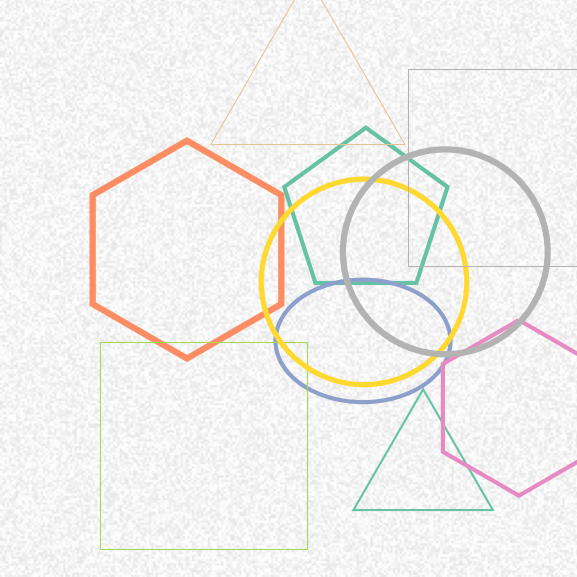[{"shape": "triangle", "thickness": 1, "radius": 0.7, "center": [0.733, 0.186]}, {"shape": "pentagon", "thickness": 2, "radius": 0.74, "center": [0.634, 0.629]}, {"shape": "hexagon", "thickness": 3, "radius": 0.94, "center": [0.324, 0.567]}, {"shape": "oval", "thickness": 2, "radius": 0.76, "center": [0.629, 0.409]}, {"shape": "hexagon", "thickness": 2, "radius": 0.76, "center": [0.899, 0.293]}, {"shape": "square", "thickness": 0.5, "radius": 0.9, "center": [0.352, 0.228]}, {"shape": "circle", "thickness": 2.5, "radius": 0.89, "center": [0.63, 0.511]}, {"shape": "triangle", "thickness": 0.5, "radius": 0.97, "center": [0.533, 0.846]}, {"shape": "square", "thickness": 0.5, "radius": 0.85, "center": [0.877, 0.709]}, {"shape": "circle", "thickness": 3, "radius": 0.89, "center": [0.771, 0.563]}]